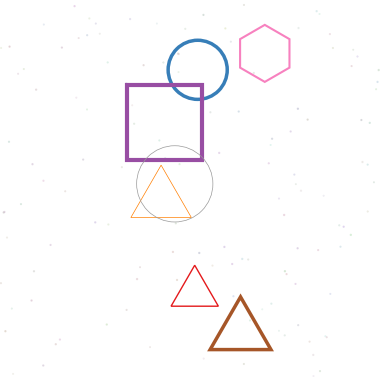[{"shape": "triangle", "thickness": 1, "radius": 0.35, "center": [0.506, 0.24]}, {"shape": "circle", "thickness": 2.5, "radius": 0.38, "center": [0.513, 0.819]}, {"shape": "square", "thickness": 3, "radius": 0.48, "center": [0.427, 0.682]}, {"shape": "triangle", "thickness": 0.5, "radius": 0.45, "center": [0.418, 0.48]}, {"shape": "triangle", "thickness": 2.5, "radius": 0.46, "center": [0.625, 0.138]}, {"shape": "hexagon", "thickness": 1.5, "radius": 0.37, "center": [0.688, 0.861]}, {"shape": "circle", "thickness": 0.5, "radius": 0.5, "center": [0.454, 0.522]}]